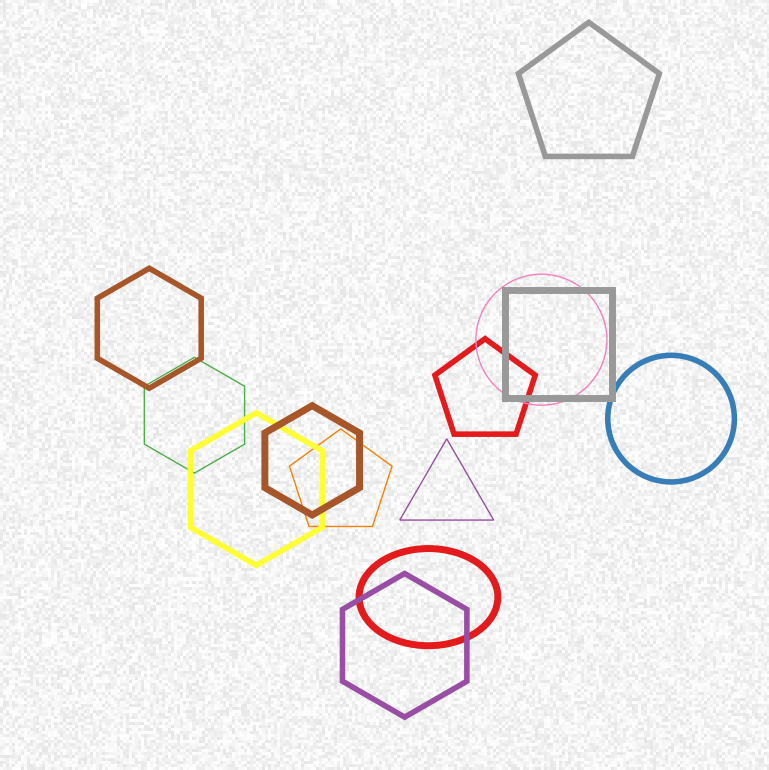[{"shape": "oval", "thickness": 2.5, "radius": 0.45, "center": [0.556, 0.224]}, {"shape": "pentagon", "thickness": 2, "radius": 0.34, "center": [0.63, 0.492]}, {"shape": "circle", "thickness": 2, "radius": 0.41, "center": [0.872, 0.456]}, {"shape": "hexagon", "thickness": 0.5, "radius": 0.38, "center": [0.253, 0.461]}, {"shape": "hexagon", "thickness": 2, "radius": 0.47, "center": [0.526, 0.162]}, {"shape": "triangle", "thickness": 0.5, "radius": 0.35, "center": [0.58, 0.36]}, {"shape": "pentagon", "thickness": 0.5, "radius": 0.35, "center": [0.443, 0.373]}, {"shape": "hexagon", "thickness": 2, "radius": 0.5, "center": [0.333, 0.365]}, {"shape": "hexagon", "thickness": 2.5, "radius": 0.35, "center": [0.405, 0.402]}, {"shape": "hexagon", "thickness": 2, "radius": 0.39, "center": [0.194, 0.574]}, {"shape": "circle", "thickness": 0.5, "radius": 0.43, "center": [0.703, 0.559]}, {"shape": "square", "thickness": 2.5, "radius": 0.35, "center": [0.725, 0.553]}, {"shape": "pentagon", "thickness": 2, "radius": 0.48, "center": [0.765, 0.875]}]